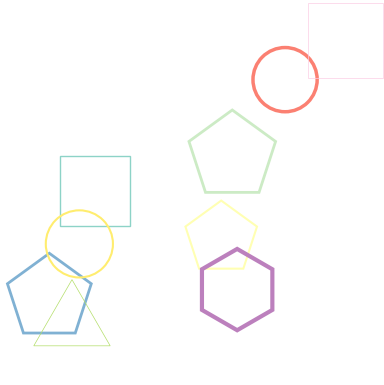[{"shape": "square", "thickness": 1, "radius": 0.45, "center": [0.246, 0.503]}, {"shape": "pentagon", "thickness": 1.5, "radius": 0.49, "center": [0.575, 0.381]}, {"shape": "circle", "thickness": 2.5, "radius": 0.42, "center": [0.74, 0.793]}, {"shape": "pentagon", "thickness": 2, "radius": 0.57, "center": [0.128, 0.228]}, {"shape": "triangle", "thickness": 0.5, "radius": 0.57, "center": [0.187, 0.159]}, {"shape": "square", "thickness": 0.5, "radius": 0.49, "center": [0.898, 0.894]}, {"shape": "hexagon", "thickness": 3, "radius": 0.53, "center": [0.616, 0.248]}, {"shape": "pentagon", "thickness": 2, "radius": 0.59, "center": [0.603, 0.596]}, {"shape": "circle", "thickness": 1.5, "radius": 0.44, "center": [0.206, 0.366]}]